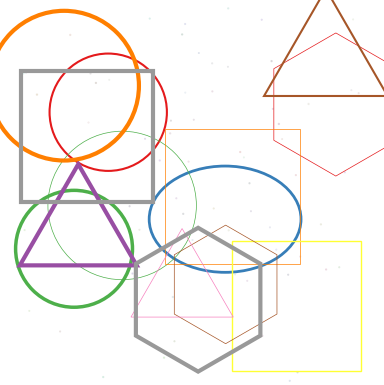[{"shape": "hexagon", "thickness": 0.5, "radius": 0.93, "center": [0.872, 0.729]}, {"shape": "circle", "thickness": 1.5, "radius": 0.76, "center": [0.281, 0.709]}, {"shape": "oval", "thickness": 2, "radius": 0.99, "center": [0.585, 0.431]}, {"shape": "circle", "thickness": 2.5, "radius": 0.76, "center": [0.192, 0.354]}, {"shape": "circle", "thickness": 0.5, "radius": 0.96, "center": [0.317, 0.466]}, {"shape": "triangle", "thickness": 3, "radius": 0.88, "center": [0.203, 0.398]}, {"shape": "circle", "thickness": 3, "radius": 0.97, "center": [0.166, 0.777]}, {"shape": "square", "thickness": 0.5, "radius": 0.88, "center": [0.604, 0.489]}, {"shape": "square", "thickness": 1, "radius": 0.84, "center": [0.77, 0.204]}, {"shape": "hexagon", "thickness": 0.5, "radius": 0.77, "center": [0.586, 0.261]}, {"shape": "triangle", "thickness": 1.5, "radius": 0.93, "center": [0.846, 0.843]}, {"shape": "triangle", "thickness": 0.5, "radius": 0.77, "center": [0.473, 0.253]}, {"shape": "square", "thickness": 3, "radius": 0.85, "center": [0.226, 0.646]}, {"shape": "hexagon", "thickness": 3, "radius": 0.93, "center": [0.515, 0.222]}]